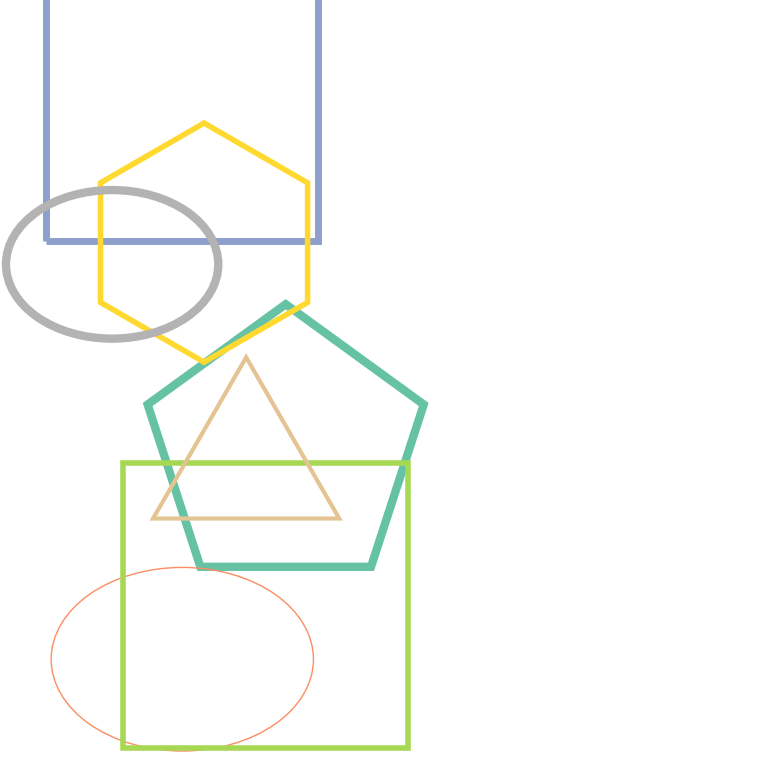[{"shape": "pentagon", "thickness": 3, "radius": 0.94, "center": [0.371, 0.416]}, {"shape": "oval", "thickness": 0.5, "radius": 0.85, "center": [0.237, 0.144]}, {"shape": "square", "thickness": 2.5, "radius": 0.88, "center": [0.236, 0.863]}, {"shape": "square", "thickness": 2, "radius": 0.92, "center": [0.344, 0.213]}, {"shape": "hexagon", "thickness": 2, "radius": 0.78, "center": [0.265, 0.685]}, {"shape": "triangle", "thickness": 1.5, "radius": 0.7, "center": [0.32, 0.396]}, {"shape": "oval", "thickness": 3, "radius": 0.69, "center": [0.146, 0.657]}]